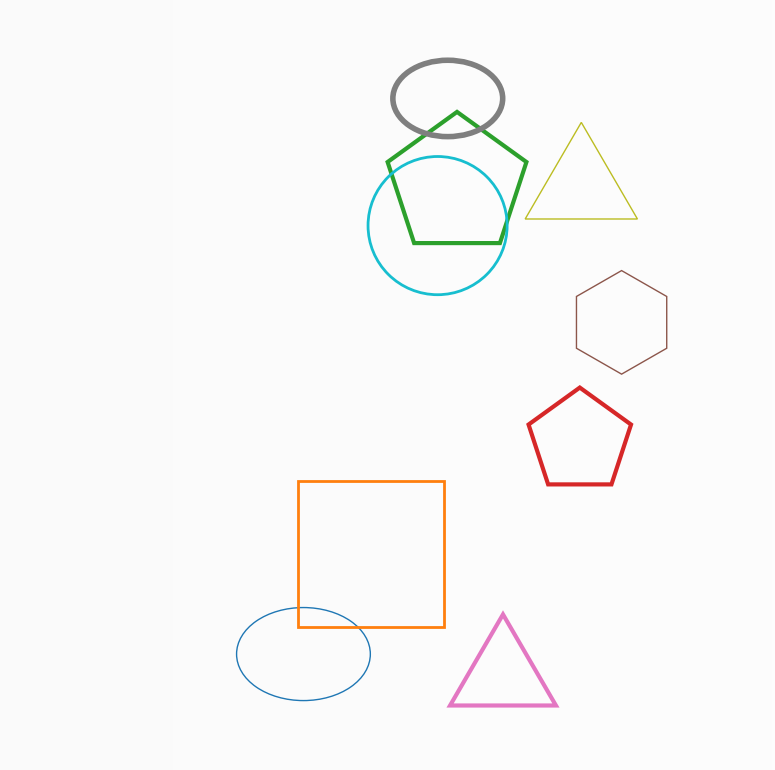[{"shape": "oval", "thickness": 0.5, "radius": 0.43, "center": [0.392, 0.151]}, {"shape": "square", "thickness": 1, "radius": 0.47, "center": [0.478, 0.28]}, {"shape": "pentagon", "thickness": 1.5, "radius": 0.47, "center": [0.59, 0.76]}, {"shape": "pentagon", "thickness": 1.5, "radius": 0.35, "center": [0.748, 0.427]}, {"shape": "hexagon", "thickness": 0.5, "radius": 0.34, "center": [0.802, 0.581]}, {"shape": "triangle", "thickness": 1.5, "radius": 0.39, "center": [0.649, 0.123]}, {"shape": "oval", "thickness": 2, "radius": 0.35, "center": [0.578, 0.872]}, {"shape": "triangle", "thickness": 0.5, "radius": 0.42, "center": [0.75, 0.757]}, {"shape": "circle", "thickness": 1, "radius": 0.45, "center": [0.565, 0.707]}]